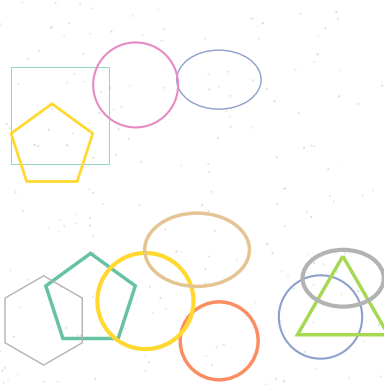[{"shape": "pentagon", "thickness": 2.5, "radius": 0.61, "center": [0.235, 0.22]}, {"shape": "square", "thickness": 0.5, "radius": 0.63, "center": [0.156, 0.7]}, {"shape": "circle", "thickness": 2.5, "radius": 0.51, "center": [0.569, 0.115]}, {"shape": "oval", "thickness": 1, "radius": 0.55, "center": [0.569, 0.793]}, {"shape": "circle", "thickness": 1.5, "radius": 0.54, "center": [0.833, 0.177]}, {"shape": "circle", "thickness": 1.5, "radius": 0.55, "center": [0.352, 0.779]}, {"shape": "triangle", "thickness": 2.5, "radius": 0.68, "center": [0.89, 0.199]}, {"shape": "pentagon", "thickness": 2, "radius": 0.56, "center": [0.135, 0.619]}, {"shape": "circle", "thickness": 3, "radius": 0.62, "center": [0.378, 0.218]}, {"shape": "oval", "thickness": 2.5, "radius": 0.68, "center": [0.512, 0.351]}, {"shape": "oval", "thickness": 3, "radius": 0.53, "center": [0.891, 0.277]}, {"shape": "hexagon", "thickness": 1, "radius": 0.58, "center": [0.113, 0.168]}]